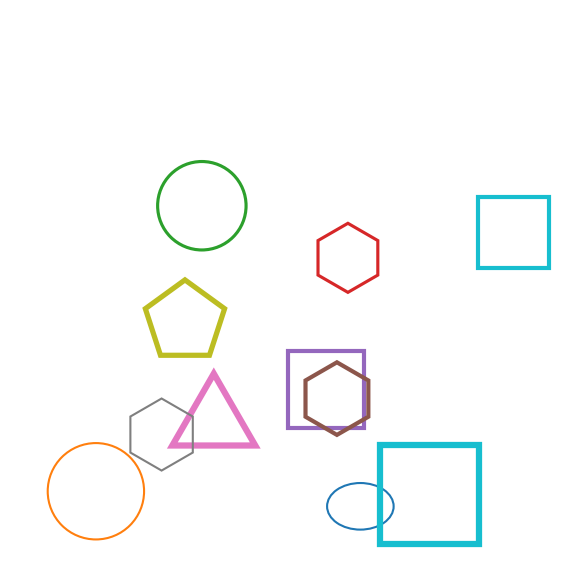[{"shape": "oval", "thickness": 1, "radius": 0.29, "center": [0.624, 0.122]}, {"shape": "circle", "thickness": 1, "radius": 0.42, "center": [0.166, 0.148]}, {"shape": "circle", "thickness": 1.5, "radius": 0.38, "center": [0.35, 0.643]}, {"shape": "hexagon", "thickness": 1.5, "radius": 0.3, "center": [0.602, 0.553]}, {"shape": "square", "thickness": 2, "radius": 0.33, "center": [0.564, 0.325]}, {"shape": "hexagon", "thickness": 2, "radius": 0.31, "center": [0.583, 0.309]}, {"shape": "triangle", "thickness": 3, "radius": 0.41, "center": [0.37, 0.269]}, {"shape": "hexagon", "thickness": 1, "radius": 0.31, "center": [0.28, 0.247]}, {"shape": "pentagon", "thickness": 2.5, "radius": 0.36, "center": [0.32, 0.442]}, {"shape": "square", "thickness": 2, "radius": 0.31, "center": [0.889, 0.597]}, {"shape": "square", "thickness": 3, "radius": 0.43, "center": [0.743, 0.143]}]